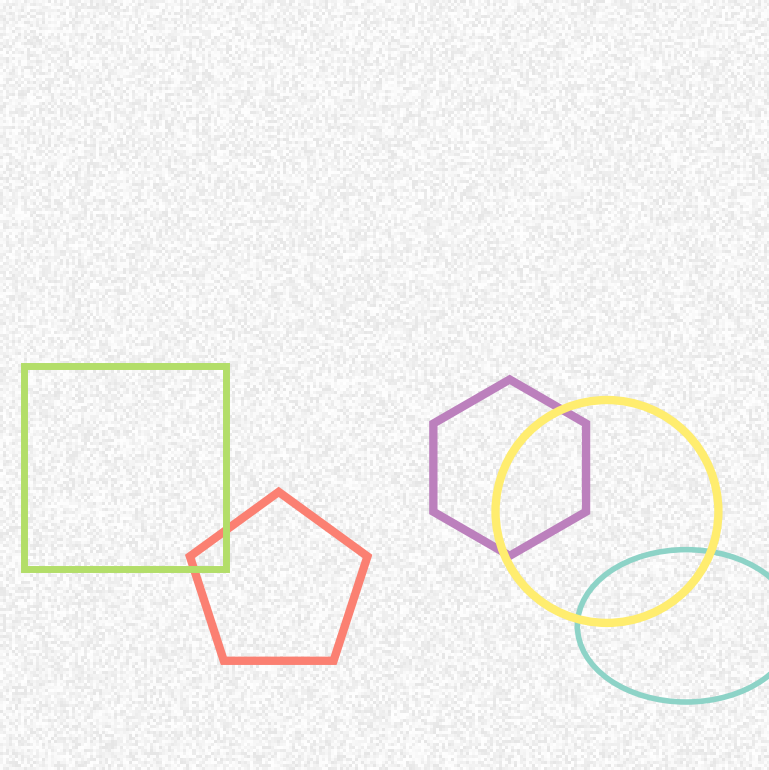[{"shape": "oval", "thickness": 2, "radius": 0.71, "center": [0.891, 0.187]}, {"shape": "pentagon", "thickness": 3, "radius": 0.61, "center": [0.362, 0.24]}, {"shape": "square", "thickness": 2.5, "radius": 0.66, "center": [0.162, 0.393]}, {"shape": "hexagon", "thickness": 3, "radius": 0.57, "center": [0.662, 0.393]}, {"shape": "circle", "thickness": 3, "radius": 0.72, "center": [0.788, 0.336]}]